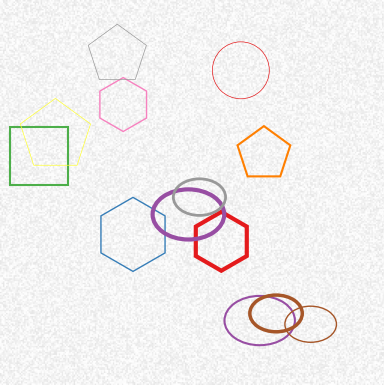[{"shape": "circle", "thickness": 0.5, "radius": 0.37, "center": [0.626, 0.817]}, {"shape": "hexagon", "thickness": 3, "radius": 0.38, "center": [0.575, 0.373]}, {"shape": "hexagon", "thickness": 1, "radius": 0.48, "center": [0.345, 0.391]}, {"shape": "square", "thickness": 1.5, "radius": 0.38, "center": [0.101, 0.595]}, {"shape": "oval", "thickness": 3, "radius": 0.47, "center": [0.489, 0.443]}, {"shape": "oval", "thickness": 1.5, "radius": 0.46, "center": [0.675, 0.167]}, {"shape": "pentagon", "thickness": 1.5, "radius": 0.36, "center": [0.686, 0.6]}, {"shape": "pentagon", "thickness": 0.5, "radius": 0.48, "center": [0.144, 0.648]}, {"shape": "oval", "thickness": 2.5, "radius": 0.34, "center": [0.717, 0.186]}, {"shape": "oval", "thickness": 1, "radius": 0.33, "center": [0.807, 0.158]}, {"shape": "hexagon", "thickness": 1, "radius": 0.35, "center": [0.32, 0.728]}, {"shape": "oval", "thickness": 2, "radius": 0.34, "center": [0.518, 0.488]}, {"shape": "pentagon", "thickness": 0.5, "radius": 0.4, "center": [0.305, 0.858]}]